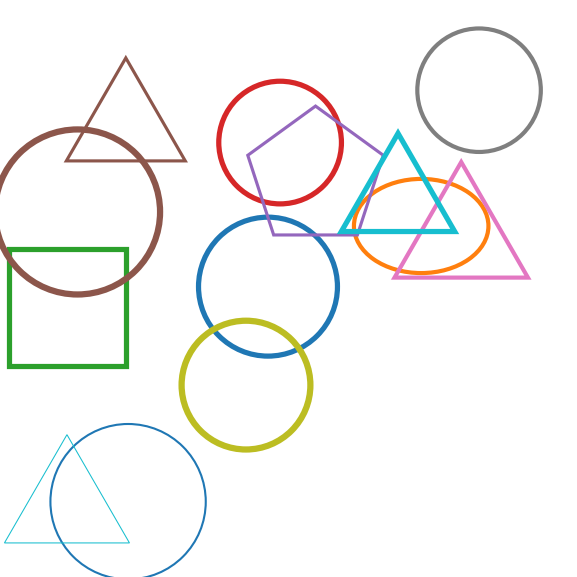[{"shape": "circle", "thickness": 2.5, "radius": 0.6, "center": [0.464, 0.503]}, {"shape": "circle", "thickness": 1, "radius": 0.67, "center": [0.222, 0.13]}, {"shape": "oval", "thickness": 2, "radius": 0.58, "center": [0.729, 0.608]}, {"shape": "square", "thickness": 2.5, "radius": 0.51, "center": [0.117, 0.466]}, {"shape": "circle", "thickness": 2.5, "radius": 0.53, "center": [0.485, 0.752]}, {"shape": "pentagon", "thickness": 1.5, "radius": 0.62, "center": [0.546, 0.692]}, {"shape": "circle", "thickness": 3, "radius": 0.71, "center": [0.134, 0.632]}, {"shape": "triangle", "thickness": 1.5, "radius": 0.59, "center": [0.218, 0.78]}, {"shape": "triangle", "thickness": 2, "radius": 0.67, "center": [0.799, 0.585]}, {"shape": "circle", "thickness": 2, "radius": 0.53, "center": [0.83, 0.843]}, {"shape": "circle", "thickness": 3, "radius": 0.56, "center": [0.426, 0.332]}, {"shape": "triangle", "thickness": 0.5, "radius": 0.62, "center": [0.116, 0.121]}, {"shape": "triangle", "thickness": 2.5, "radius": 0.57, "center": [0.689, 0.655]}]